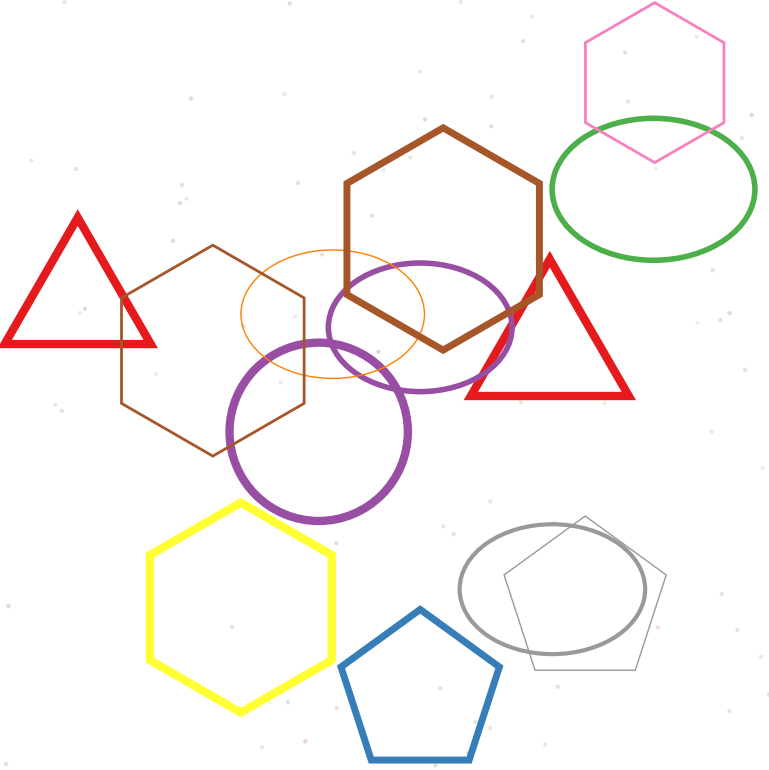[{"shape": "triangle", "thickness": 3, "radius": 0.55, "center": [0.101, 0.608]}, {"shape": "triangle", "thickness": 3, "radius": 0.59, "center": [0.714, 0.545]}, {"shape": "pentagon", "thickness": 2.5, "radius": 0.54, "center": [0.546, 0.1]}, {"shape": "oval", "thickness": 2, "radius": 0.66, "center": [0.849, 0.754]}, {"shape": "circle", "thickness": 3, "radius": 0.58, "center": [0.414, 0.439]}, {"shape": "oval", "thickness": 2, "radius": 0.6, "center": [0.546, 0.575]}, {"shape": "oval", "thickness": 0.5, "radius": 0.6, "center": [0.432, 0.592]}, {"shape": "hexagon", "thickness": 3, "radius": 0.68, "center": [0.313, 0.211]}, {"shape": "hexagon", "thickness": 2.5, "radius": 0.72, "center": [0.576, 0.69]}, {"shape": "hexagon", "thickness": 1, "radius": 0.68, "center": [0.276, 0.545]}, {"shape": "hexagon", "thickness": 1, "radius": 0.52, "center": [0.85, 0.893]}, {"shape": "pentagon", "thickness": 0.5, "radius": 0.55, "center": [0.76, 0.219]}, {"shape": "oval", "thickness": 1.5, "radius": 0.6, "center": [0.717, 0.235]}]